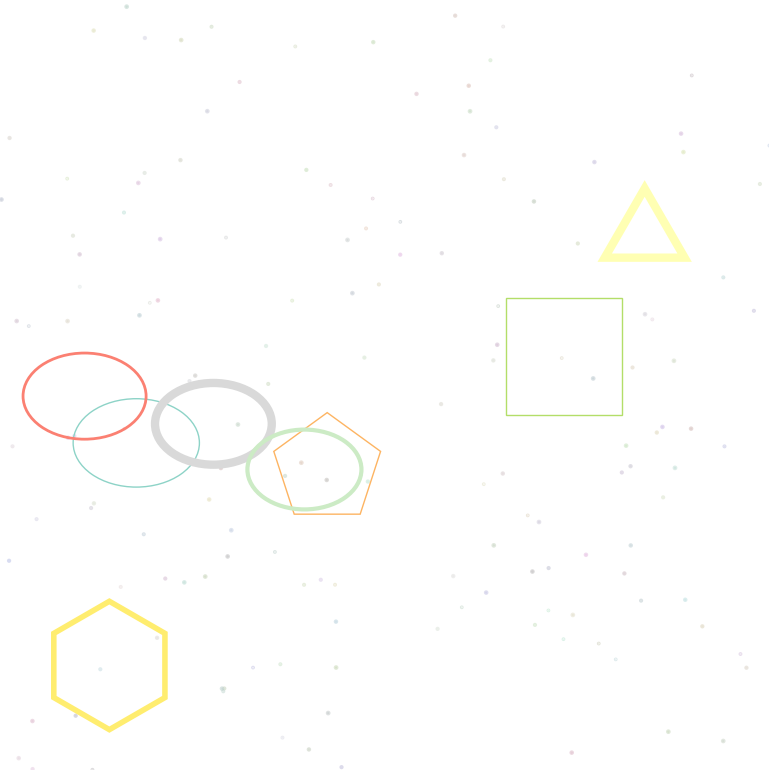[{"shape": "oval", "thickness": 0.5, "radius": 0.41, "center": [0.177, 0.425]}, {"shape": "triangle", "thickness": 3, "radius": 0.3, "center": [0.837, 0.695]}, {"shape": "oval", "thickness": 1, "radius": 0.4, "center": [0.11, 0.486]}, {"shape": "pentagon", "thickness": 0.5, "radius": 0.36, "center": [0.425, 0.391]}, {"shape": "square", "thickness": 0.5, "radius": 0.38, "center": [0.732, 0.537]}, {"shape": "oval", "thickness": 3, "radius": 0.38, "center": [0.277, 0.45]}, {"shape": "oval", "thickness": 1.5, "radius": 0.37, "center": [0.395, 0.39]}, {"shape": "hexagon", "thickness": 2, "radius": 0.42, "center": [0.142, 0.136]}]